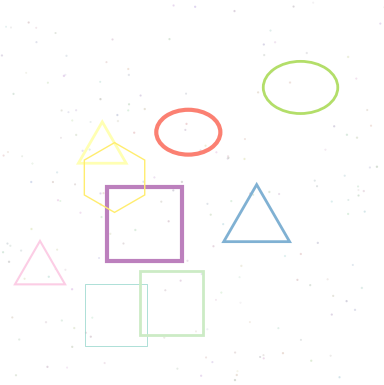[{"shape": "square", "thickness": 0.5, "radius": 0.4, "center": [0.301, 0.182]}, {"shape": "triangle", "thickness": 2, "radius": 0.36, "center": [0.266, 0.612]}, {"shape": "oval", "thickness": 3, "radius": 0.42, "center": [0.489, 0.657]}, {"shape": "triangle", "thickness": 2, "radius": 0.49, "center": [0.667, 0.422]}, {"shape": "oval", "thickness": 2, "radius": 0.48, "center": [0.781, 0.773]}, {"shape": "triangle", "thickness": 1.5, "radius": 0.38, "center": [0.104, 0.299]}, {"shape": "square", "thickness": 3, "radius": 0.49, "center": [0.376, 0.418]}, {"shape": "square", "thickness": 2, "radius": 0.41, "center": [0.445, 0.213]}, {"shape": "hexagon", "thickness": 1, "radius": 0.45, "center": [0.297, 0.539]}]